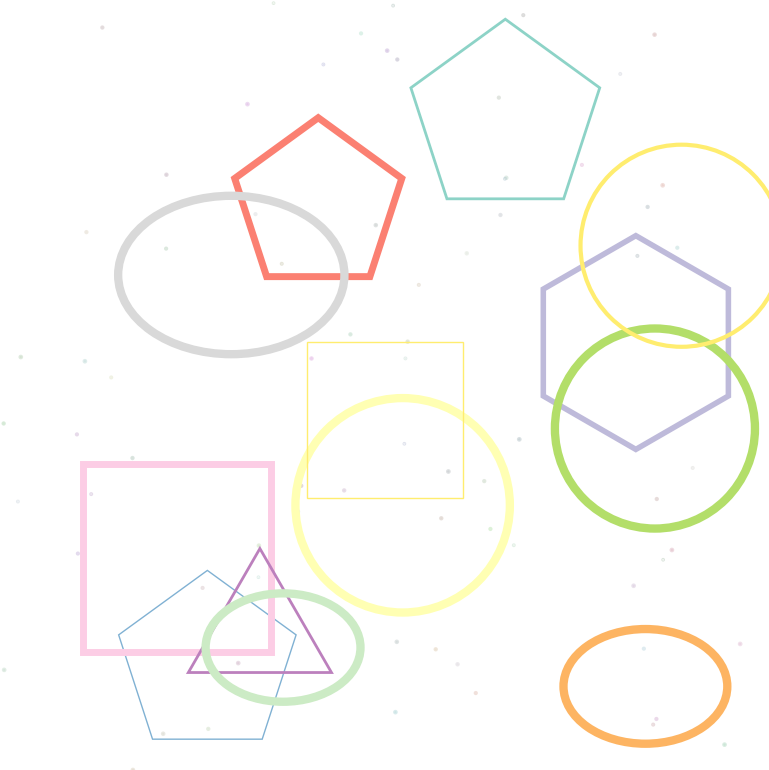[{"shape": "pentagon", "thickness": 1, "radius": 0.64, "center": [0.656, 0.846]}, {"shape": "circle", "thickness": 3, "radius": 0.7, "center": [0.523, 0.344]}, {"shape": "hexagon", "thickness": 2, "radius": 0.69, "center": [0.826, 0.555]}, {"shape": "pentagon", "thickness": 2.5, "radius": 0.57, "center": [0.413, 0.733]}, {"shape": "pentagon", "thickness": 0.5, "radius": 0.61, "center": [0.269, 0.138]}, {"shape": "oval", "thickness": 3, "radius": 0.53, "center": [0.838, 0.109]}, {"shape": "circle", "thickness": 3, "radius": 0.65, "center": [0.851, 0.443]}, {"shape": "square", "thickness": 2.5, "radius": 0.61, "center": [0.23, 0.275]}, {"shape": "oval", "thickness": 3, "radius": 0.73, "center": [0.3, 0.643]}, {"shape": "triangle", "thickness": 1, "radius": 0.54, "center": [0.338, 0.18]}, {"shape": "oval", "thickness": 3, "radius": 0.5, "center": [0.368, 0.159]}, {"shape": "square", "thickness": 0.5, "radius": 0.51, "center": [0.5, 0.455]}, {"shape": "circle", "thickness": 1.5, "radius": 0.66, "center": [0.885, 0.681]}]